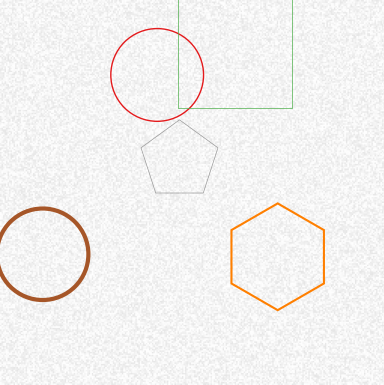[{"shape": "circle", "thickness": 1, "radius": 0.6, "center": [0.408, 0.805]}, {"shape": "square", "thickness": 0.5, "radius": 0.74, "center": [0.61, 0.867]}, {"shape": "hexagon", "thickness": 1.5, "radius": 0.69, "center": [0.721, 0.333]}, {"shape": "circle", "thickness": 3, "radius": 0.59, "center": [0.111, 0.34]}, {"shape": "pentagon", "thickness": 0.5, "radius": 0.53, "center": [0.466, 0.584]}]